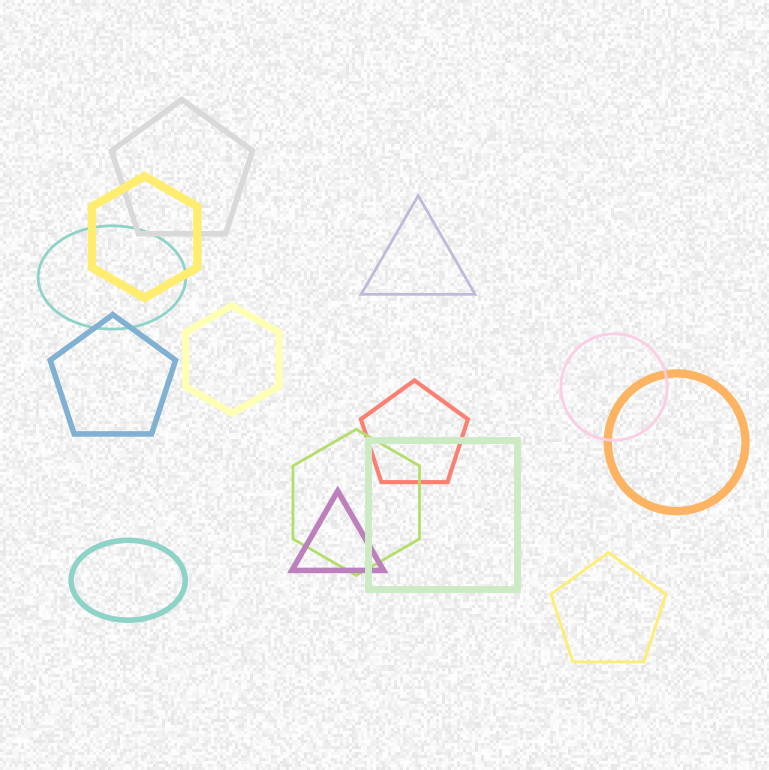[{"shape": "oval", "thickness": 1, "radius": 0.48, "center": [0.145, 0.64]}, {"shape": "oval", "thickness": 2, "radius": 0.37, "center": [0.166, 0.246]}, {"shape": "hexagon", "thickness": 2.5, "radius": 0.35, "center": [0.302, 0.533]}, {"shape": "triangle", "thickness": 1, "radius": 0.43, "center": [0.543, 0.661]}, {"shape": "pentagon", "thickness": 1.5, "radius": 0.37, "center": [0.538, 0.433]}, {"shape": "pentagon", "thickness": 2, "radius": 0.43, "center": [0.147, 0.506]}, {"shape": "circle", "thickness": 3, "radius": 0.45, "center": [0.879, 0.426]}, {"shape": "hexagon", "thickness": 1, "radius": 0.47, "center": [0.463, 0.348]}, {"shape": "circle", "thickness": 1, "radius": 0.35, "center": [0.797, 0.497]}, {"shape": "pentagon", "thickness": 2, "radius": 0.48, "center": [0.236, 0.774]}, {"shape": "triangle", "thickness": 2, "radius": 0.34, "center": [0.439, 0.294]}, {"shape": "square", "thickness": 2.5, "radius": 0.48, "center": [0.575, 0.332]}, {"shape": "pentagon", "thickness": 1, "radius": 0.39, "center": [0.79, 0.204]}, {"shape": "hexagon", "thickness": 3, "radius": 0.4, "center": [0.188, 0.692]}]